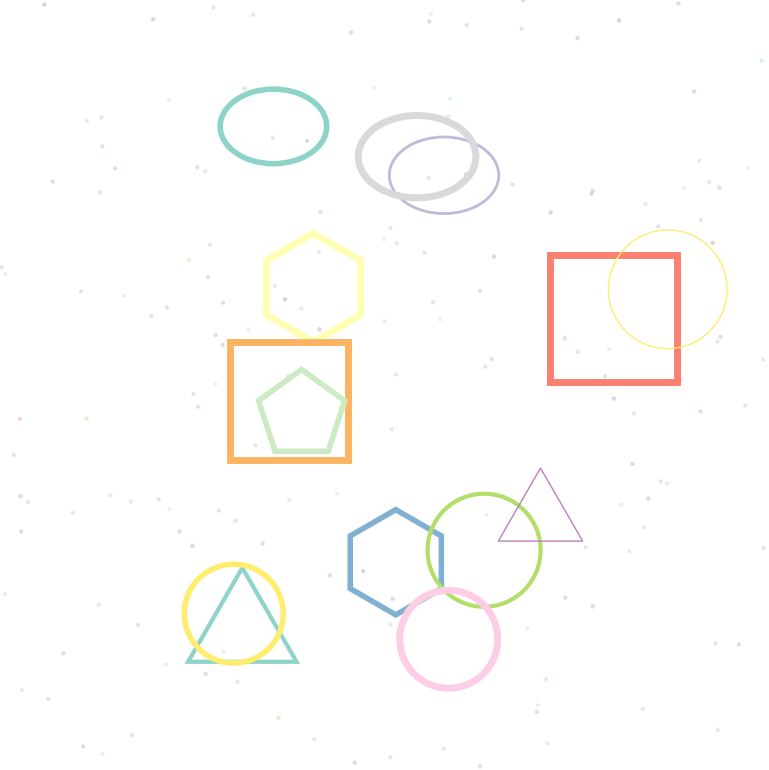[{"shape": "triangle", "thickness": 1.5, "radius": 0.41, "center": [0.315, 0.181]}, {"shape": "oval", "thickness": 2, "radius": 0.35, "center": [0.355, 0.836]}, {"shape": "hexagon", "thickness": 2.5, "radius": 0.35, "center": [0.407, 0.626]}, {"shape": "oval", "thickness": 1, "radius": 0.36, "center": [0.577, 0.772]}, {"shape": "square", "thickness": 2.5, "radius": 0.41, "center": [0.797, 0.586]}, {"shape": "hexagon", "thickness": 2, "radius": 0.34, "center": [0.514, 0.27]}, {"shape": "square", "thickness": 2.5, "radius": 0.38, "center": [0.376, 0.479]}, {"shape": "circle", "thickness": 1.5, "radius": 0.37, "center": [0.629, 0.285]}, {"shape": "circle", "thickness": 2.5, "radius": 0.32, "center": [0.583, 0.17]}, {"shape": "oval", "thickness": 2.5, "radius": 0.38, "center": [0.542, 0.797]}, {"shape": "triangle", "thickness": 0.5, "radius": 0.32, "center": [0.702, 0.329]}, {"shape": "pentagon", "thickness": 2, "radius": 0.29, "center": [0.392, 0.461]}, {"shape": "circle", "thickness": 2, "radius": 0.32, "center": [0.304, 0.203]}, {"shape": "circle", "thickness": 0.5, "radius": 0.39, "center": [0.867, 0.624]}]